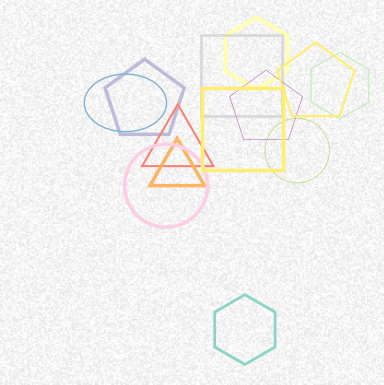[{"shape": "hexagon", "thickness": 2, "radius": 0.45, "center": [0.636, 0.144]}, {"shape": "hexagon", "thickness": 3, "radius": 0.46, "center": [0.666, 0.862]}, {"shape": "pentagon", "thickness": 2.5, "radius": 0.54, "center": [0.376, 0.738]}, {"shape": "triangle", "thickness": 1.5, "radius": 0.53, "center": [0.462, 0.622]}, {"shape": "oval", "thickness": 1, "radius": 0.53, "center": [0.326, 0.733]}, {"shape": "triangle", "thickness": 2.5, "radius": 0.41, "center": [0.46, 0.559]}, {"shape": "circle", "thickness": 0.5, "radius": 0.42, "center": [0.772, 0.609]}, {"shape": "circle", "thickness": 2.5, "radius": 0.54, "center": [0.431, 0.518]}, {"shape": "square", "thickness": 2, "radius": 0.53, "center": [0.628, 0.804]}, {"shape": "pentagon", "thickness": 0.5, "radius": 0.5, "center": [0.691, 0.719]}, {"shape": "hexagon", "thickness": 1, "radius": 0.43, "center": [0.883, 0.778]}, {"shape": "square", "thickness": 2.5, "radius": 0.53, "center": [0.63, 0.665]}, {"shape": "pentagon", "thickness": 1.5, "radius": 0.53, "center": [0.82, 0.784]}]